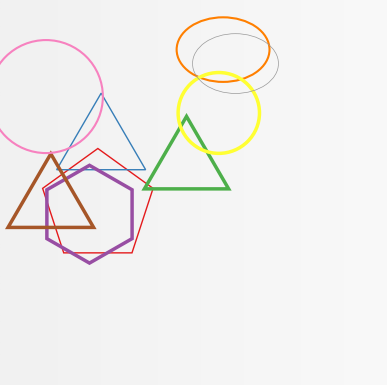[{"shape": "pentagon", "thickness": 1, "radius": 0.75, "center": [0.253, 0.464]}, {"shape": "triangle", "thickness": 1, "radius": 0.66, "center": [0.261, 0.625]}, {"shape": "triangle", "thickness": 2.5, "radius": 0.63, "center": [0.481, 0.572]}, {"shape": "hexagon", "thickness": 2.5, "radius": 0.63, "center": [0.231, 0.444]}, {"shape": "oval", "thickness": 1.5, "radius": 0.6, "center": [0.576, 0.871]}, {"shape": "circle", "thickness": 2.5, "radius": 0.52, "center": [0.565, 0.707]}, {"shape": "triangle", "thickness": 2.5, "radius": 0.64, "center": [0.131, 0.473]}, {"shape": "circle", "thickness": 1.5, "radius": 0.73, "center": [0.119, 0.749]}, {"shape": "oval", "thickness": 0.5, "radius": 0.55, "center": [0.608, 0.835]}]